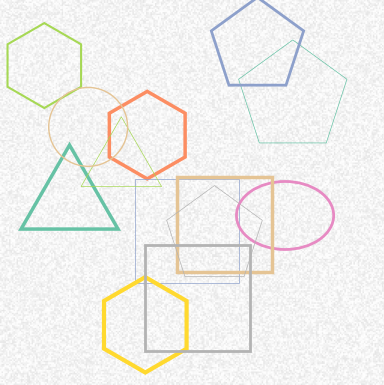[{"shape": "pentagon", "thickness": 0.5, "radius": 0.74, "center": [0.76, 0.748]}, {"shape": "triangle", "thickness": 2.5, "radius": 0.73, "center": [0.181, 0.478]}, {"shape": "hexagon", "thickness": 2.5, "radius": 0.57, "center": [0.382, 0.649]}, {"shape": "square", "thickness": 0.5, "radius": 0.67, "center": [0.485, 0.399]}, {"shape": "pentagon", "thickness": 2, "radius": 0.63, "center": [0.669, 0.881]}, {"shape": "oval", "thickness": 2, "radius": 0.63, "center": [0.74, 0.44]}, {"shape": "triangle", "thickness": 0.5, "radius": 0.6, "center": [0.315, 0.576]}, {"shape": "hexagon", "thickness": 1.5, "radius": 0.55, "center": [0.115, 0.83]}, {"shape": "hexagon", "thickness": 3, "radius": 0.62, "center": [0.377, 0.156]}, {"shape": "circle", "thickness": 1, "radius": 0.51, "center": [0.229, 0.67]}, {"shape": "square", "thickness": 2.5, "radius": 0.62, "center": [0.582, 0.418]}, {"shape": "pentagon", "thickness": 0.5, "radius": 0.65, "center": [0.557, 0.387]}, {"shape": "square", "thickness": 2, "radius": 0.69, "center": [0.513, 0.227]}]